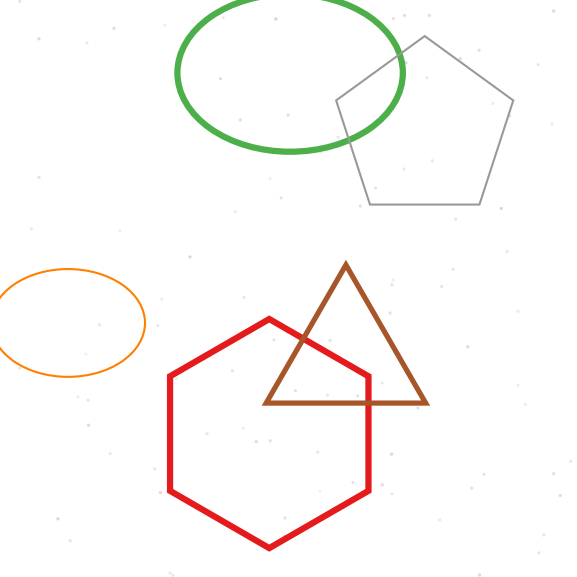[{"shape": "hexagon", "thickness": 3, "radius": 0.99, "center": [0.466, 0.248]}, {"shape": "oval", "thickness": 3, "radius": 0.98, "center": [0.502, 0.873]}, {"shape": "oval", "thickness": 1, "radius": 0.67, "center": [0.118, 0.44]}, {"shape": "triangle", "thickness": 2.5, "radius": 0.8, "center": [0.599, 0.381]}, {"shape": "pentagon", "thickness": 1, "radius": 0.81, "center": [0.735, 0.775]}]